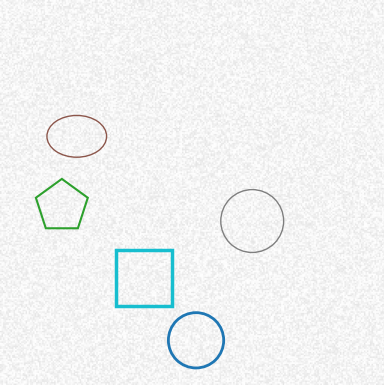[{"shape": "circle", "thickness": 2, "radius": 0.36, "center": [0.509, 0.116]}, {"shape": "pentagon", "thickness": 1.5, "radius": 0.35, "center": [0.161, 0.464]}, {"shape": "oval", "thickness": 1, "radius": 0.39, "center": [0.199, 0.646]}, {"shape": "circle", "thickness": 1, "radius": 0.41, "center": [0.655, 0.426]}, {"shape": "square", "thickness": 2.5, "radius": 0.37, "center": [0.375, 0.279]}]